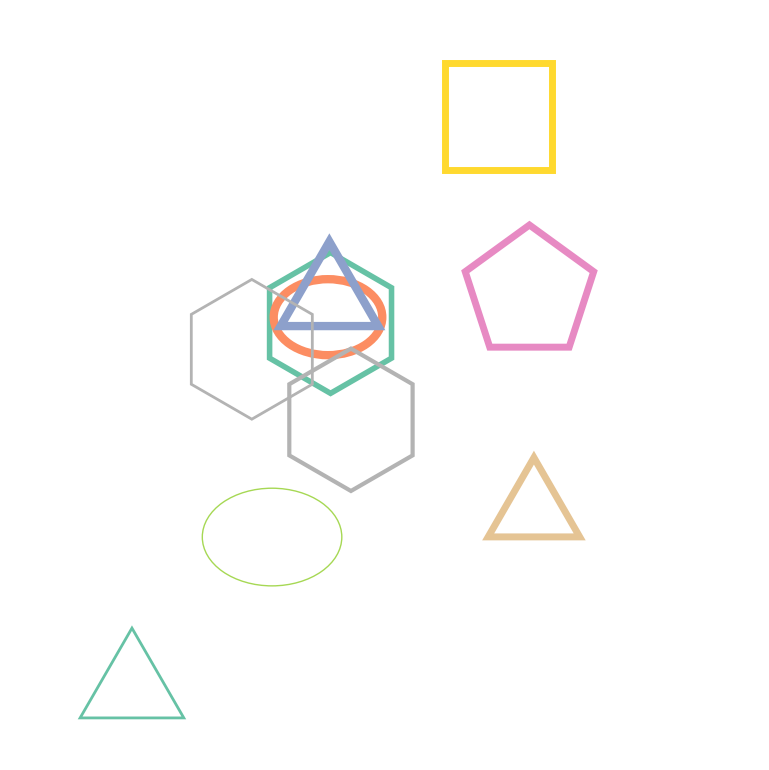[{"shape": "triangle", "thickness": 1, "radius": 0.39, "center": [0.171, 0.107]}, {"shape": "hexagon", "thickness": 2, "radius": 0.46, "center": [0.429, 0.581]}, {"shape": "oval", "thickness": 3, "radius": 0.35, "center": [0.426, 0.588]}, {"shape": "triangle", "thickness": 3, "radius": 0.37, "center": [0.428, 0.613]}, {"shape": "pentagon", "thickness": 2.5, "radius": 0.44, "center": [0.688, 0.62]}, {"shape": "oval", "thickness": 0.5, "radius": 0.45, "center": [0.353, 0.303]}, {"shape": "square", "thickness": 2.5, "radius": 0.35, "center": [0.647, 0.848]}, {"shape": "triangle", "thickness": 2.5, "radius": 0.34, "center": [0.693, 0.337]}, {"shape": "hexagon", "thickness": 1, "radius": 0.45, "center": [0.327, 0.546]}, {"shape": "hexagon", "thickness": 1.5, "radius": 0.46, "center": [0.456, 0.455]}]